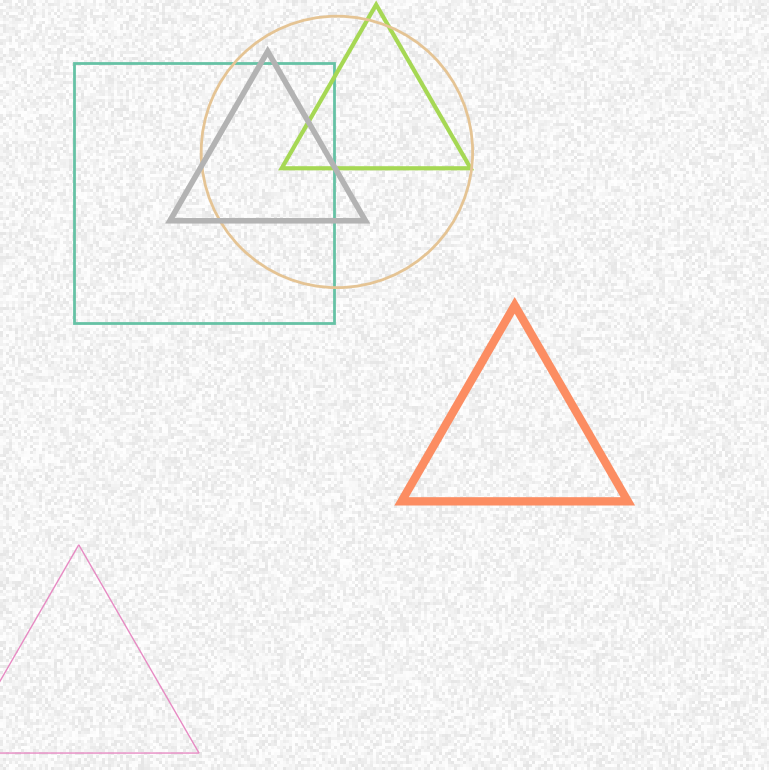[{"shape": "square", "thickness": 1, "radius": 0.84, "center": [0.265, 0.749]}, {"shape": "triangle", "thickness": 3, "radius": 0.85, "center": [0.668, 0.434]}, {"shape": "triangle", "thickness": 0.5, "radius": 0.9, "center": [0.102, 0.112]}, {"shape": "triangle", "thickness": 1.5, "radius": 0.71, "center": [0.489, 0.852]}, {"shape": "circle", "thickness": 1, "radius": 0.88, "center": [0.438, 0.803]}, {"shape": "triangle", "thickness": 2, "radius": 0.73, "center": [0.348, 0.787]}]